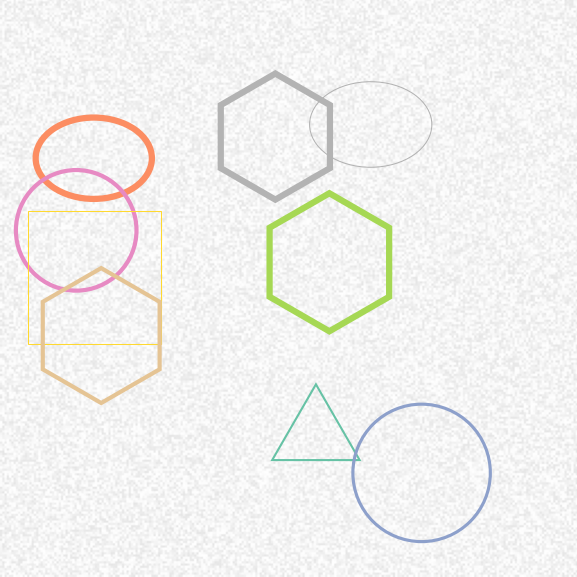[{"shape": "triangle", "thickness": 1, "radius": 0.44, "center": [0.547, 0.246]}, {"shape": "oval", "thickness": 3, "radius": 0.5, "center": [0.162, 0.725]}, {"shape": "circle", "thickness": 1.5, "radius": 0.59, "center": [0.73, 0.18]}, {"shape": "circle", "thickness": 2, "radius": 0.52, "center": [0.132, 0.6]}, {"shape": "hexagon", "thickness": 3, "radius": 0.6, "center": [0.57, 0.545]}, {"shape": "square", "thickness": 0.5, "radius": 0.58, "center": [0.164, 0.519]}, {"shape": "hexagon", "thickness": 2, "radius": 0.58, "center": [0.175, 0.418]}, {"shape": "hexagon", "thickness": 3, "radius": 0.55, "center": [0.477, 0.763]}, {"shape": "oval", "thickness": 0.5, "radius": 0.53, "center": [0.642, 0.784]}]